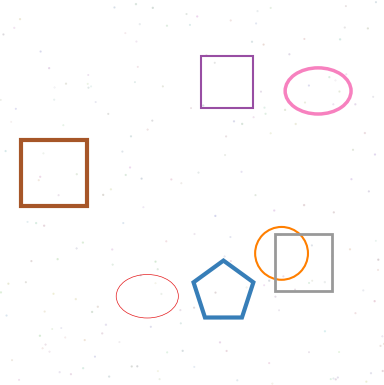[{"shape": "oval", "thickness": 0.5, "radius": 0.4, "center": [0.383, 0.231]}, {"shape": "pentagon", "thickness": 3, "radius": 0.41, "center": [0.58, 0.241]}, {"shape": "square", "thickness": 1.5, "radius": 0.33, "center": [0.59, 0.787]}, {"shape": "circle", "thickness": 1.5, "radius": 0.34, "center": [0.731, 0.342]}, {"shape": "square", "thickness": 3, "radius": 0.43, "center": [0.14, 0.55]}, {"shape": "oval", "thickness": 2.5, "radius": 0.43, "center": [0.826, 0.764]}, {"shape": "square", "thickness": 2, "radius": 0.37, "center": [0.787, 0.318]}]